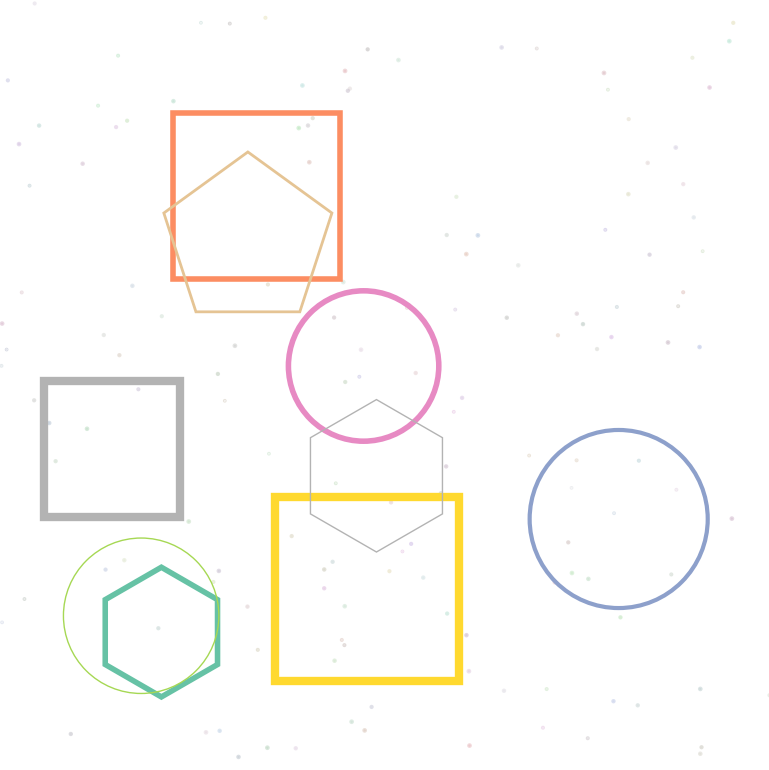[{"shape": "hexagon", "thickness": 2, "radius": 0.42, "center": [0.21, 0.179]}, {"shape": "square", "thickness": 2, "radius": 0.54, "center": [0.333, 0.746]}, {"shape": "circle", "thickness": 1.5, "radius": 0.58, "center": [0.803, 0.326]}, {"shape": "circle", "thickness": 2, "radius": 0.49, "center": [0.472, 0.525]}, {"shape": "circle", "thickness": 0.5, "radius": 0.5, "center": [0.183, 0.2]}, {"shape": "square", "thickness": 3, "radius": 0.6, "center": [0.477, 0.235]}, {"shape": "pentagon", "thickness": 1, "radius": 0.57, "center": [0.322, 0.688]}, {"shape": "hexagon", "thickness": 0.5, "radius": 0.49, "center": [0.489, 0.382]}, {"shape": "square", "thickness": 3, "radius": 0.44, "center": [0.145, 0.417]}]